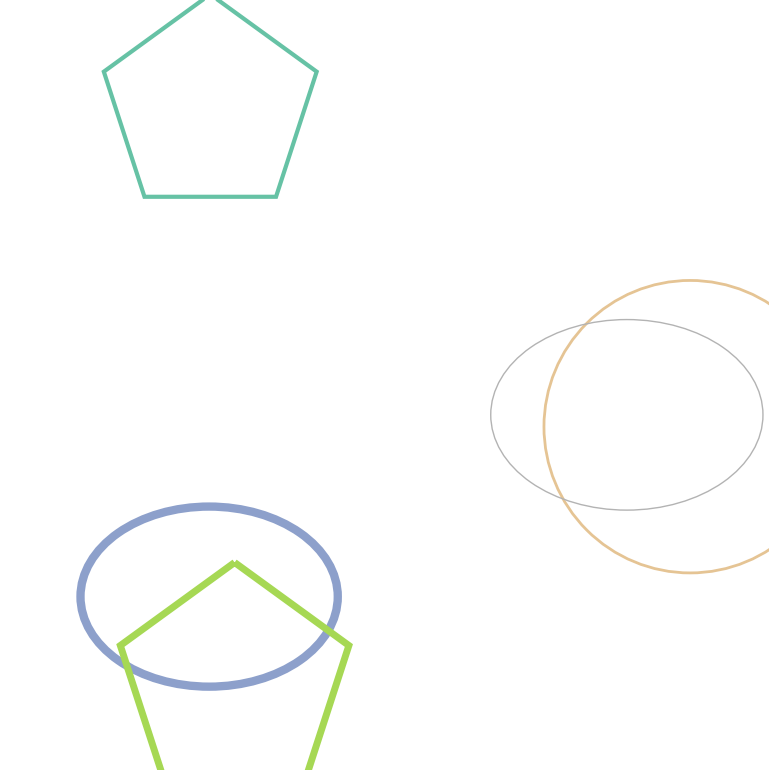[{"shape": "pentagon", "thickness": 1.5, "radius": 0.73, "center": [0.273, 0.862]}, {"shape": "oval", "thickness": 3, "radius": 0.84, "center": [0.272, 0.225]}, {"shape": "pentagon", "thickness": 2.5, "radius": 0.78, "center": [0.305, 0.113]}, {"shape": "circle", "thickness": 1, "radius": 0.95, "center": [0.896, 0.446]}, {"shape": "oval", "thickness": 0.5, "radius": 0.88, "center": [0.814, 0.461]}]